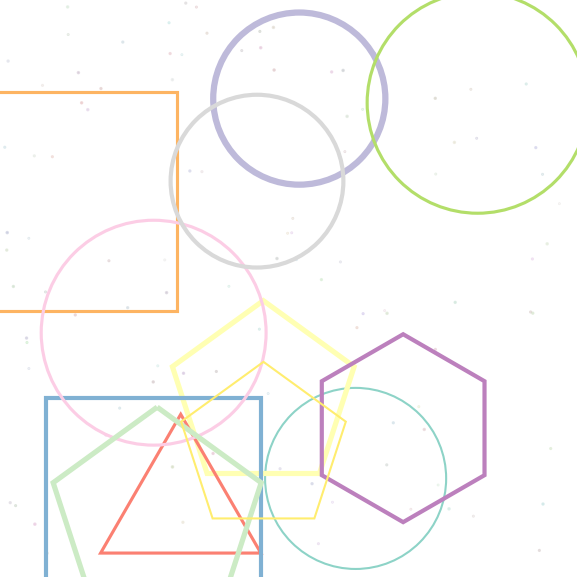[{"shape": "circle", "thickness": 1, "radius": 0.78, "center": [0.616, 0.171]}, {"shape": "pentagon", "thickness": 2.5, "radius": 0.83, "center": [0.456, 0.313]}, {"shape": "circle", "thickness": 3, "radius": 0.75, "center": [0.518, 0.828]}, {"shape": "triangle", "thickness": 1.5, "radius": 0.8, "center": [0.313, 0.122]}, {"shape": "square", "thickness": 2, "radius": 0.93, "center": [0.266, 0.125]}, {"shape": "square", "thickness": 1.5, "radius": 0.95, "center": [0.117, 0.65]}, {"shape": "circle", "thickness": 1.5, "radius": 0.96, "center": [0.827, 0.821]}, {"shape": "circle", "thickness": 1.5, "radius": 0.97, "center": [0.266, 0.423]}, {"shape": "circle", "thickness": 2, "radius": 0.75, "center": [0.445, 0.685]}, {"shape": "hexagon", "thickness": 2, "radius": 0.81, "center": [0.698, 0.258]}, {"shape": "pentagon", "thickness": 2.5, "radius": 0.95, "center": [0.272, 0.105]}, {"shape": "pentagon", "thickness": 1, "radius": 0.75, "center": [0.456, 0.223]}]